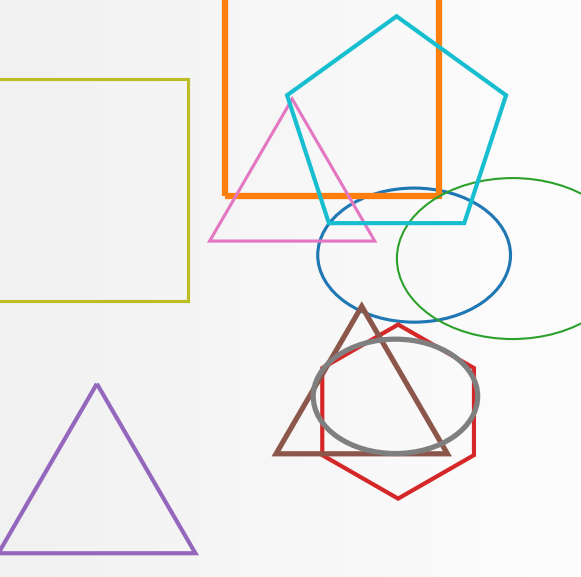[{"shape": "oval", "thickness": 1.5, "radius": 0.83, "center": [0.712, 0.557]}, {"shape": "square", "thickness": 3, "radius": 0.92, "center": [0.57, 0.844]}, {"shape": "oval", "thickness": 1, "radius": 1.0, "center": [0.882, 0.551]}, {"shape": "hexagon", "thickness": 2, "radius": 0.75, "center": [0.685, 0.286]}, {"shape": "triangle", "thickness": 2, "radius": 0.98, "center": [0.167, 0.139]}, {"shape": "triangle", "thickness": 2.5, "radius": 0.85, "center": [0.622, 0.298]}, {"shape": "triangle", "thickness": 1.5, "radius": 0.82, "center": [0.503, 0.664]}, {"shape": "oval", "thickness": 2.5, "radius": 0.71, "center": [0.68, 0.313]}, {"shape": "square", "thickness": 1.5, "radius": 0.96, "center": [0.131, 0.67]}, {"shape": "pentagon", "thickness": 2, "radius": 0.99, "center": [0.682, 0.773]}]